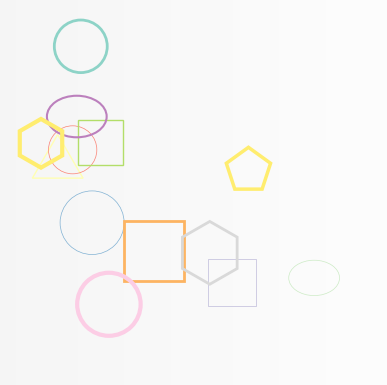[{"shape": "circle", "thickness": 2, "radius": 0.34, "center": [0.208, 0.88]}, {"shape": "triangle", "thickness": 1, "radius": 0.38, "center": [0.149, 0.575]}, {"shape": "square", "thickness": 0.5, "radius": 0.31, "center": [0.598, 0.266]}, {"shape": "circle", "thickness": 0.5, "radius": 0.31, "center": [0.187, 0.611]}, {"shape": "circle", "thickness": 0.5, "radius": 0.41, "center": [0.238, 0.422]}, {"shape": "square", "thickness": 2, "radius": 0.39, "center": [0.398, 0.348]}, {"shape": "square", "thickness": 1, "radius": 0.29, "center": [0.26, 0.631]}, {"shape": "circle", "thickness": 3, "radius": 0.41, "center": [0.281, 0.21]}, {"shape": "hexagon", "thickness": 2, "radius": 0.41, "center": [0.541, 0.343]}, {"shape": "oval", "thickness": 1.5, "radius": 0.39, "center": [0.198, 0.697]}, {"shape": "oval", "thickness": 0.5, "radius": 0.33, "center": [0.811, 0.278]}, {"shape": "hexagon", "thickness": 3, "radius": 0.32, "center": [0.106, 0.628]}, {"shape": "pentagon", "thickness": 2.5, "radius": 0.3, "center": [0.641, 0.557]}]